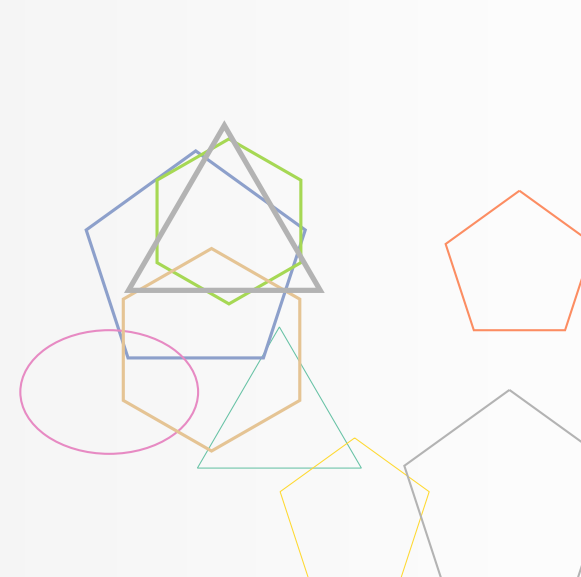[{"shape": "triangle", "thickness": 0.5, "radius": 0.81, "center": [0.481, 0.27]}, {"shape": "pentagon", "thickness": 1, "radius": 0.67, "center": [0.894, 0.535]}, {"shape": "pentagon", "thickness": 1.5, "radius": 0.99, "center": [0.337, 0.54]}, {"shape": "oval", "thickness": 1, "radius": 0.76, "center": [0.188, 0.32]}, {"shape": "hexagon", "thickness": 1.5, "radius": 0.71, "center": [0.394, 0.616]}, {"shape": "pentagon", "thickness": 0.5, "radius": 0.67, "center": [0.61, 0.106]}, {"shape": "hexagon", "thickness": 1.5, "radius": 0.88, "center": [0.364, 0.393]}, {"shape": "pentagon", "thickness": 1, "radius": 0.95, "center": [0.876, 0.134]}, {"shape": "triangle", "thickness": 2.5, "radius": 0.95, "center": [0.386, 0.592]}]